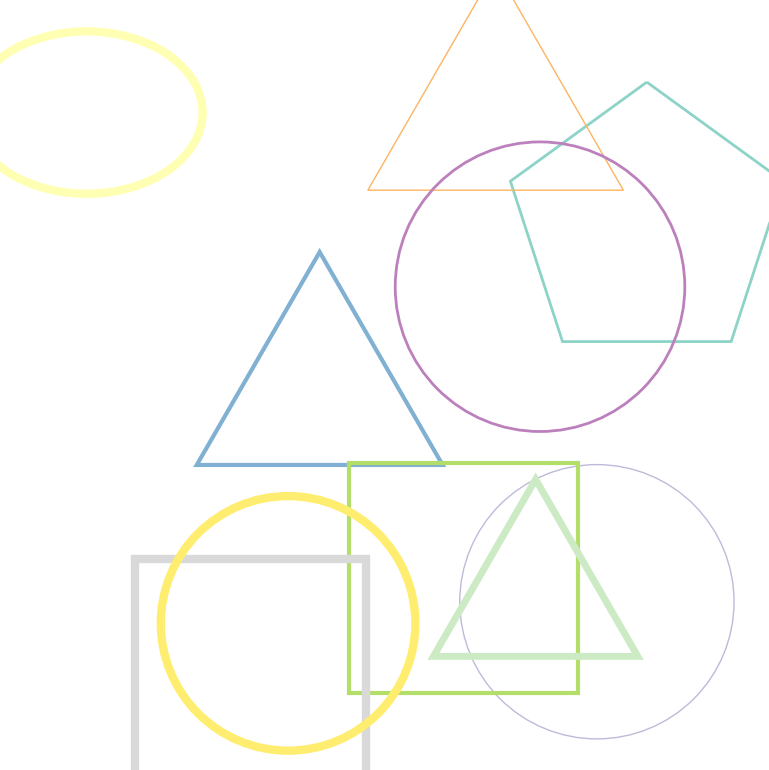[{"shape": "pentagon", "thickness": 1, "radius": 0.93, "center": [0.84, 0.707]}, {"shape": "oval", "thickness": 3, "radius": 0.75, "center": [0.112, 0.854]}, {"shape": "circle", "thickness": 0.5, "radius": 0.89, "center": [0.775, 0.219]}, {"shape": "triangle", "thickness": 1.5, "radius": 0.92, "center": [0.415, 0.488]}, {"shape": "triangle", "thickness": 0.5, "radius": 0.96, "center": [0.644, 0.849]}, {"shape": "square", "thickness": 1.5, "radius": 0.75, "center": [0.602, 0.249]}, {"shape": "square", "thickness": 3, "radius": 0.75, "center": [0.325, 0.124]}, {"shape": "circle", "thickness": 1, "radius": 0.94, "center": [0.701, 0.628]}, {"shape": "triangle", "thickness": 2.5, "radius": 0.77, "center": [0.696, 0.224]}, {"shape": "circle", "thickness": 3, "radius": 0.83, "center": [0.374, 0.19]}]